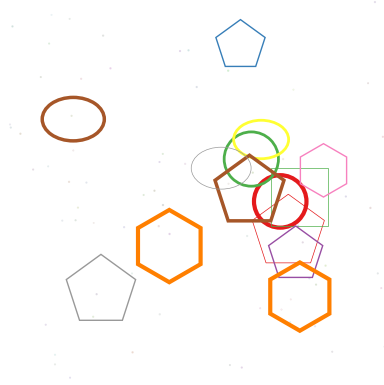[{"shape": "circle", "thickness": 3, "radius": 0.34, "center": [0.728, 0.477]}, {"shape": "pentagon", "thickness": 0.5, "radius": 0.49, "center": [0.749, 0.397]}, {"shape": "pentagon", "thickness": 1, "radius": 0.34, "center": [0.625, 0.882]}, {"shape": "square", "thickness": 0.5, "radius": 0.37, "center": [0.778, 0.488]}, {"shape": "circle", "thickness": 2, "radius": 0.35, "center": [0.653, 0.587]}, {"shape": "pentagon", "thickness": 1, "radius": 0.37, "center": [0.768, 0.339]}, {"shape": "hexagon", "thickness": 3, "radius": 0.47, "center": [0.44, 0.361]}, {"shape": "hexagon", "thickness": 3, "radius": 0.44, "center": [0.779, 0.23]}, {"shape": "oval", "thickness": 2, "radius": 0.36, "center": [0.678, 0.638]}, {"shape": "pentagon", "thickness": 2.5, "radius": 0.47, "center": [0.648, 0.503]}, {"shape": "oval", "thickness": 2.5, "radius": 0.4, "center": [0.19, 0.691]}, {"shape": "hexagon", "thickness": 1, "radius": 0.35, "center": [0.84, 0.558]}, {"shape": "pentagon", "thickness": 1, "radius": 0.47, "center": [0.262, 0.245]}, {"shape": "oval", "thickness": 0.5, "radius": 0.39, "center": [0.574, 0.563]}]